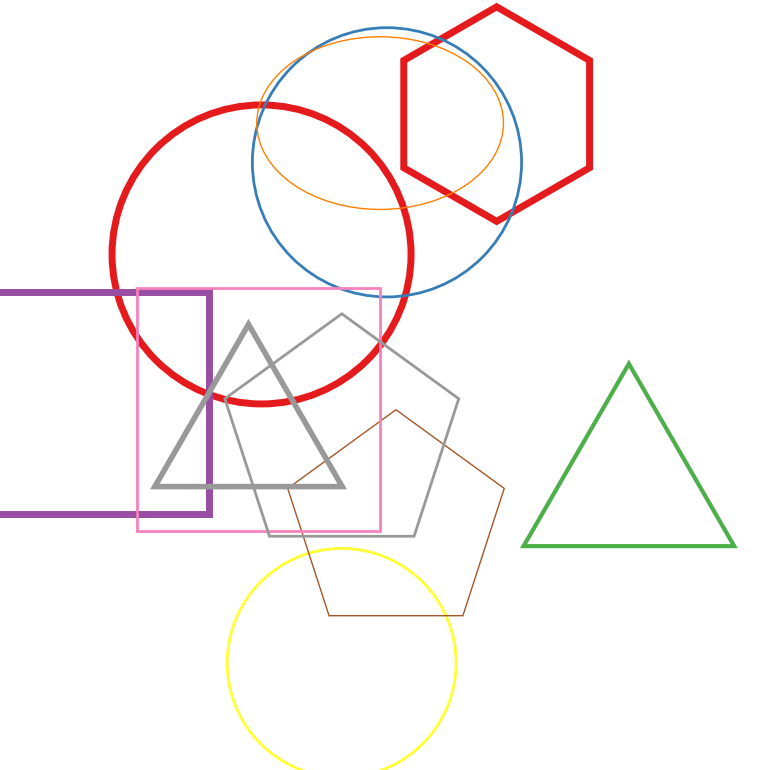[{"shape": "circle", "thickness": 2.5, "radius": 0.97, "center": [0.34, 0.67]}, {"shape": "hexagon", "thickness": 2.5, "radius": 0.7, "center": [0.645, 0.852]}, {"shape": "circle", "thickness": 1, "radius": 0.87, "center": [0.503, 0.789]}, {"shape": "triangle", "thickness": 1.5, "radius": 0.79, "center": [0.817, 0.37]}, {"shape": "square", "thickness": 2.5, "radius": 0.72, "center": [0.127, 0.476]}, {"shape": "oval", "thickness": 0.5, "radius": 0.8, "center": [0.494, 0.84]}, {"shape": "circle", "thickness": 1, "radius": 0.74, "center": [0.444, 0.139]}, {"shape": "pentagon", "thickness": 0.5, "radius": 0.74, "center": [0.514, 0.32]}, {"shape": "square", "thickness": 1, "radius": 0.79, "center": [0.336, 0.469]}, {"shape": "pentagon", "thickness": 1, "radius": 0.8, "center": [0.444, 0.433]}, {"shape": "triangle", "thickness": 2, "radius": 0.7, "center": [0.323, 0.438]}]